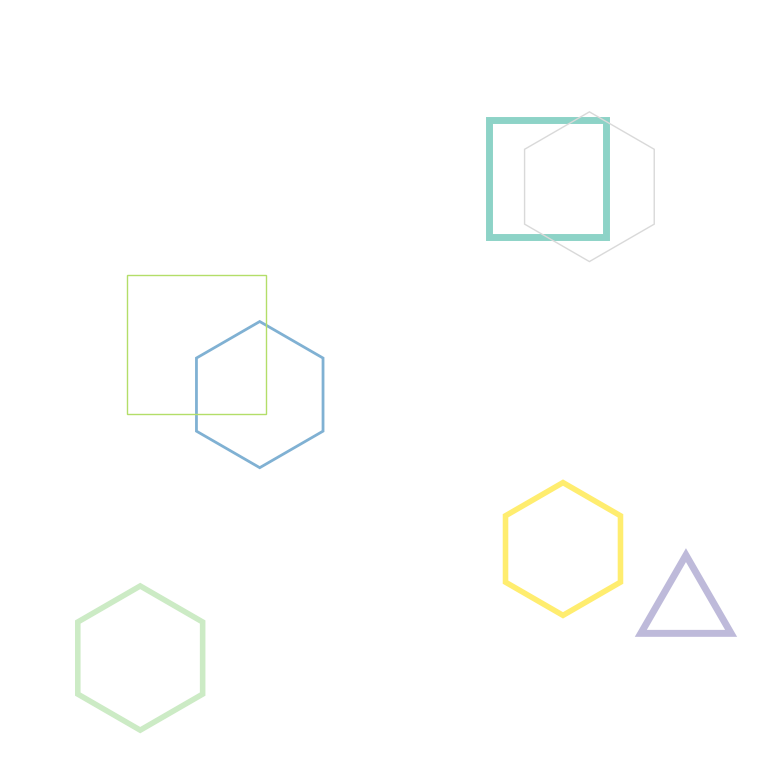[{"shape": "square", "thickness": 2.5, "radius": 0.38, "center": [0.711, 0.769]}, {"shape": "triangle", "thickness": 2.5, "radius": 0.34, "center": [0.891, 0.211]}, {"shape": "hexagon", "thickness": 1, "radius": 0.47, "center": [0.337, 0.488]}, {"shape": "square", "thickness": 0.5, "radius": 0.45, "center": [0.255, 0.553]}, {"shape": "hexagon", "thickness": 0.5, "radius": 0.49, "center": [0.765, 0.758]}, {"shape": "hexagon", "thickness": 2, "radius": 0.47, "center": [0.182, 0.145]}, {"shape": "hexagon", "thickness": 2, "radius": 0.43, "center": [0.731, 0.287]}]